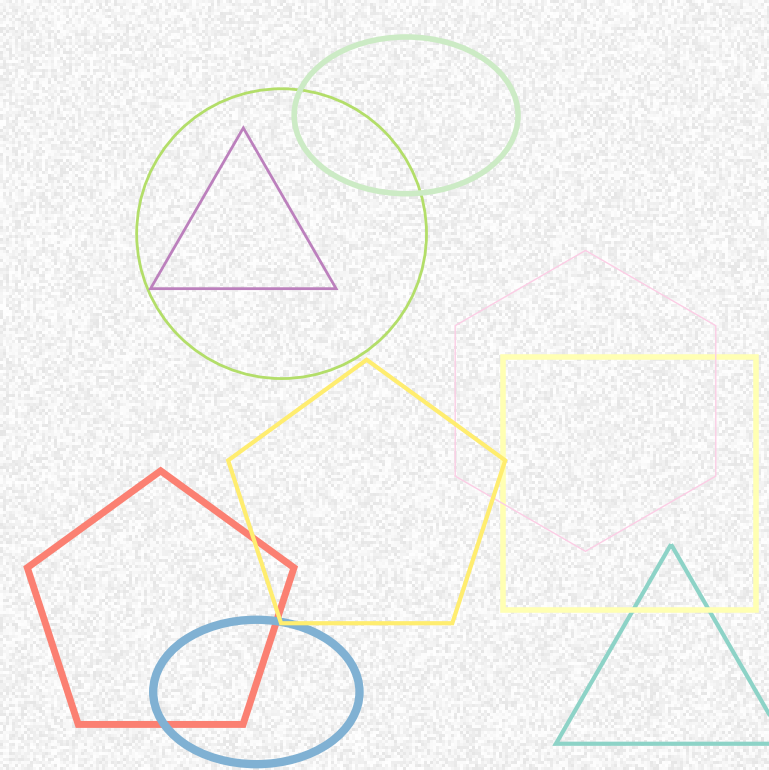[{"shape": "triangle", "thickness": 1.5, "radius": 0.86, "center": [0.871, 0.12]}, {"shape": "square", "thickness": 2, "radius": 0.82, "center": [0.817, 0.372]}, {"shape": "pentagon", "thickness": 2.5, "radius": 0.91, "center": [0.209, 0.206]}, {"shape": "oval", "thickness": 3, "radius": 0.67, "center": [0.333, 0.101]}, {"shape": "circle", "thickness": 1, "radius": 0.94, "center": [0.366, 0.697]}, {"shape": "hexagon", "thickness": 0.5, "radius": 0.98, "center": [0.76, 0.479]}, {"shape": "triangle", "thickness": 1, "radius": 0.7, "center": [0.316, 0.695]}, {"shape": "oval", "thickness": 2, "radius": 0.73, "center": [0.527, 0.85]}, {"shape": "pentagon", "thickness": 1.5, "radius": 0.95, "center": [0.476, 0.344]}]